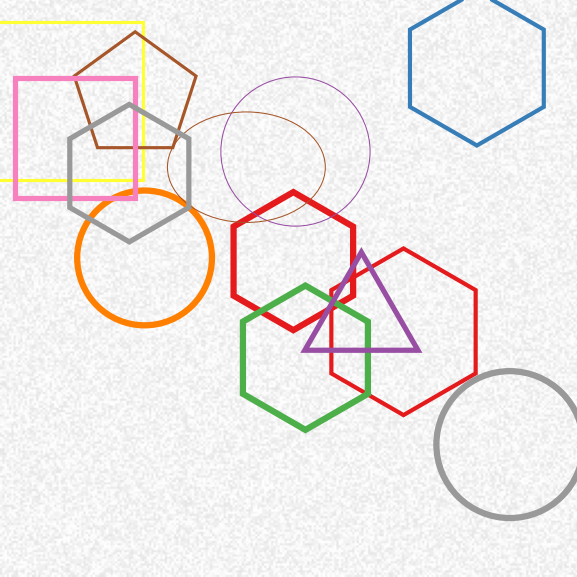[{"shape": "hexagon", "thickness": 3, "radius": 0.6, "center": [0.508, 0.547]}, {"shape": "hexagon", "thickness": 2, "radius": 0.72, "center": [0.699, 0.425]}, {"shape": "hexagon", "thickness": 2, "radius": 0.67, "center": [0.826, 0.881]}, {"shape": "hexagon", "thickness": 3, "radius": 0.62, "center": [0.529, 0.38]}, {"shape": "triangle", "thickness": 2.5, "radius": 0.57, "center": [0.626, 0.449]}, {"shape": "circle", "thickness": 0.5, "radius": 0.65, "center": [0.512, 0.737]}, {"shape": "circle", "thickness": 3, "radius": 0.58, "center": [0.25, 0.552]}, {"shape": "square", "thickness": 1.5, "radius": 0.69, "center": [0.11, 0.824]}, {"shape": "pentagon", "thickness": 1.5, "radius": 0.55, "center": [0.234, 0.833]}, {"shape": "oval", "thickness": 0.5, "radius": 0.68, "center": [0.427, 0.71]}, {"shape": "square", "thickness": 2.5, "radius": 0.52, "center": [0.13, 0.76]}, {"shape": "circle", "thickness": 3, "radius": 0.64, "center": [0.883, 0.229]}, {"shape": "hexagon", "thickness": 2.5, "radius": 0.6, "center": [0.224, 0.699]}]